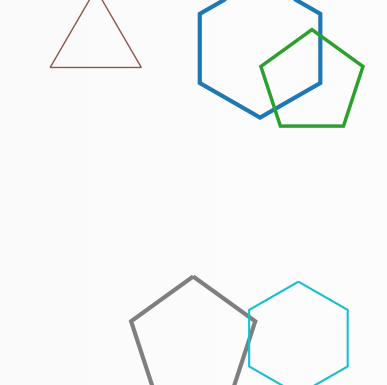[{"shape": "hexagon", "thickness": 3, "radius": 0.9, "center": [0.671, 0.874]}, {"shape": "pentagon", "thickness": 2.5, "radius": 0.69, "center": [0.805, 0.785]}, {"shape": "triangle", "thickness": 1, "radius": 0.68, "center": [0.247, 0.893]}, {"shape": "pentagon", "thickness": 3, "radius": 0.84, "center": [0.499, 0.113]}, {"shape": "hexagon", "thickness": 1.5, "radius": 0.73, "center": [0.77, 0.122]}]